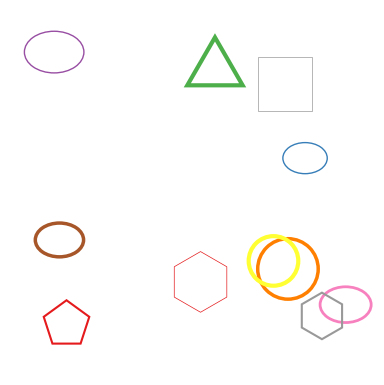[{"shape": "hexagon", "thickness": 0.5, "radius": 0.39, "center": [0.521, 0.268]}, {"shape": "pentagon", "thickness": 1.5, "radius": 0.31, "center": [0.173, 0.158]}, {"shape": "oval", "thickness": 1, "radius": 0.29, "center": [0.792, 0.589]}, {"shape": "triangle", "thickness": 3, "radius": 0.41, "center": [0.558, 0.82]}, {"shape": "oval", "thickness": 1, "radius": 0.39, "center": [0.141, 0.865]}, {"shape": "circle", "thickness": 2.5, "radius": 0.39, "center": [0.748, 0.301]}, {"shape": "circle", "thickness": 3, "radius": 0.32, "center": [0.71, 0.322]}, {"shape": "oval", "thickness": 2.5, "radius": 0.31, "center": [0.154, 0.377]}, {"shape": "oval", "thickness": 2, "radius": 0.33, "center": [0.898, 0.209]}, {"shape": "square", "thickness": 0.5, "radius": 0.35, "center": [0.74, 0.782]}, {"shape": "hexagon", "thickness": 1.5, "radius": 0.3, "center": [0.836, 0.179]}]